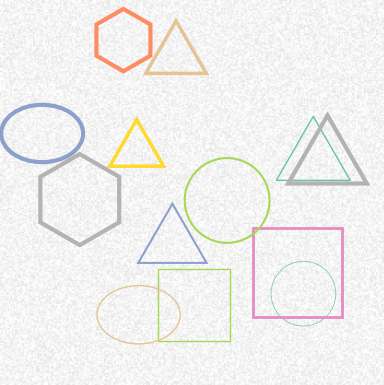[{"shape": "circle", "thickness": 0.5, "radius": 0.42, "center": [0.788, 0.237]}, {"shape": "triangle", "thickness": 1, "radius": 0.55, "center": [0.814, 0.587]}, {"shape": "hexagon", "thickness": 3, "radius": 0.4, "center": [0.321, 0.896]}, {"shape": "triangle", "thickness": 1.5, "radius": 0.51, "center": [0.448, 0.368]}, {"shape": "oval", "thickness": 3, "radius": 0.53, "center": [0.109, 0.653]}, {"shape": "square", "thickness": 2, "radius": 0.58, "center": [0.773, 0.291]}, {"shape": "circle", "thickness": 1.5, "radius": 0.55, "center": [0.59, 0.479]}, {"shape": "square", "thickness": 1, "radius": 0.47, "center": [0.505, 0.207]}, {"shape": "triangle", "thickness": 2.5, "radius": 0.4, "center": [0.355, 0.609]}, {"shape": "triangle", "thickness": 2.5, "radius": 0.45, "center": [0.457, 0.855]}, {"shape": "oval", "thickness": 1, "radius": 0.54, "center": [0.36, 0.182]}, {"shape": "triangle", "thickness": 3, "radius": 0.59, "center": [0.851, 0.582]}, {"shape": "hexagon", "thickness": 3, "radius": 0.59, "center": [0.207, 0.482]}]